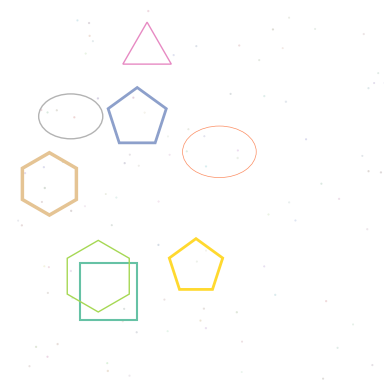[{"shape": "square", "thickness": 1.5, "radius": 0.37, "center": [0.282, 0.243]}, {"shape": "oval", "thickness": 0.5, "radius": 0.48, "center": [0.57, 0.606]}, {"shape": "pentagon", "thickness": 2, "radius": 0.4, "center": [0.356, 0.693]}, {"shape": "triangle", "thickness": 1, "radius": 0.36, "center": [0.382, 0.87]}, {"shape": "hexagon", "thickness": 1, "radius": 0.46, "center": [0.255, 0.283]}, {"shape": "pentagon", "thickness": 2, "radius": 0.36, "center": [0.509, 0.307]}, {"shape": "hexagon", "thickness": 2.5, "radius": 0.4, "center": [0.128, 0.522]}, {"shape": "oval", "thickness": 1, "radius": 0.42, "center": [0.184, 0.698]}]